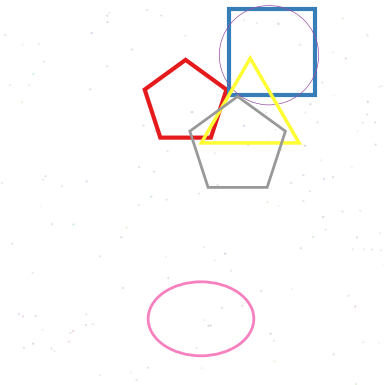[{"shape": "pentagon", "thickness": 3, "radius": 0.56, "center": [0.482, 0.733]}, {"shape": "square", "thickness": 3, "radius": 0.56, "center": [0.705, 0.865]}, {"shape": "circle", "thickness": 0.5, "radius": 0.64, "center": [0.699, 0.857]}, {"shape": "triangle", "thickness": 2.5, "radius": 0.73, "center": [0.65, 0.702]}, {"shape": "oval", "thickness": 2, "radius": 0.69, "center": [0.522, 0.172]}, {"shape": "pentagon", "thickness": 2, "radius": 0.65, "center": [0.617, 0.619]}]